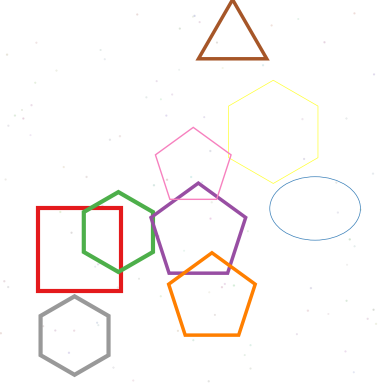[{"shape": "square", "thickness": 3, "radius": 0.54, "center": [0.206, 0.351]}, {"shape": "oval", "thickness": 0.5, "radius": 0.59, "center": [0.818, 0.459]}, {"shape": "hexagon", "thickness": 3, "radius": 0.52, "center": [0.308, 0.397]}, {"shape": "pentagon", "thickness": 2.5, "radius": 0.65, "center": [0.515, 0.395]}, {"shape": "pentagon", "thickness": 2.5, "radius": 0.59, "center": [0.55, 0.225]}, {"shape": "hexagon", "thickness": 0.5, "radius": 0.67, "center": [0.71, 0.658]}, {"shape": "triangle", "thickness": 2.5, "radius": 0.51, "center": [0.604, 0.899]}, {"shape": "pentagon", "thickness": 1, "radius": 0.52, "center": [0.502, 0.566]}, {"shape": "hexagon", "thickness": 3, "radius": 0.51, "center": [0.194, 0.128]}]